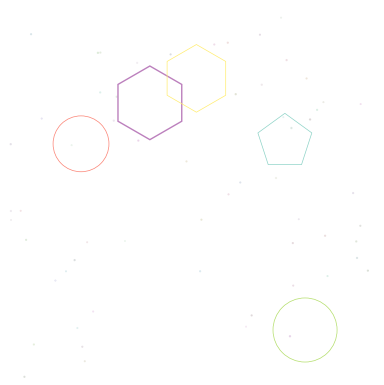[{"shape": "pentagon", "thickness": 0.5, "radius": 0.37, "center": [0.74, 0.632]}, {"shape": "circle", "thickness": 0.5, "radius": 0.36, "center": [0.21, 0.626]}, {"shape": "circle", "thickness": 0.5, "radius": 0.42, "center": [0.792, 0.143]}, {"shape": "hexagon", "thickness": 1, "radius": 0.48, "center": [0.389, 0.733]}, {"shape": "hexagon", "thickness": 0.5, "radius": 0.44, "center": [0.51, 0.796]}]